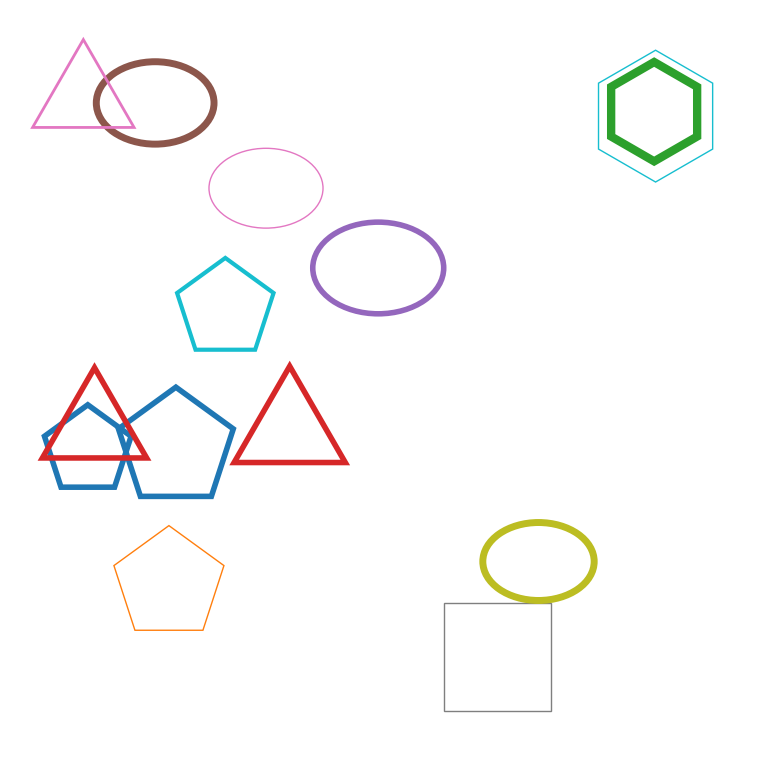[{"shape": "pentagon", "thickness": 2, "radius": 0.39, "center": [0.228, 0.419]}, {"shape": "pentagon", "thickness": 2, "radius": 0.3, "center": [0.114, 0.415]}, {"shape": "pentagon", "thickness": 0.5, "radius": 0.38, "center": [0.219, 0.242]}, {"shape": "hexagon", "thickness": 3, "radius": 0.32, "center": [0.85, 0.855]}, {"shape": "triangle", "thickness": 2, "radius": 0.39, "center": [0.123, 0.444]}, {"shape": "triangle", "thickness": 2, "radius": 0.42, "center": [0.376, 0.441]}, {"shape": "oval", "thickness": 2, "radius": 0.43, "center": [0.491, 0.652]}, {"shape": "oval", "thickness": 2.5, "radius": 0.38, "center": [0.202, 0.866]}, {"shape": "triangle", "thickness": 1, "radius": 0.38, "center": [0.108, 0.873]}, {"shape": "oval", "thickness": 0.5, "radius": 0.37, "center": [0.345, 0.756]}, {"shape": "square", "thickness": 0.5, "radius": 0.35, "center": [0.646, 0.147]}, {"shape": "oval", "thickness": 2.5, "radius": 0.36, "center": [0.699, 0.271]}, {"shape": "pentagon", "thickness": 1.5, "radius": 0.33, "center": [0.293, 0.599]}, {"shape": "hexagon", "thickness": 0.5, "radius": 0.43, "center": [0.851, 0.849]}]